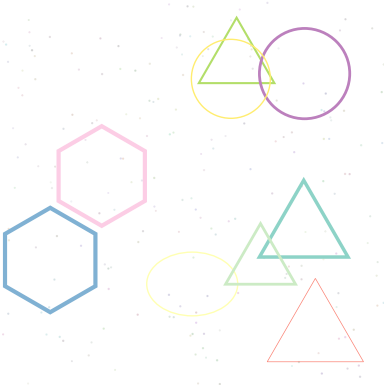[{"shape": "triangle", "thickness": 2.5, "radius": 0.66, "center": [0.789, 0.399]}, {"shape": "oval", "thickness": 1, "radius": 0.59, "center": [0.499, 0.262]}, {"shape": "triangle", "thickness": 0.5, "radius": 0.72, "center": [0.819, 0.133]}, {"shape": "hexagon", "thickness": 3, "radius": 0.68, "center": [0.13, 0.325]}, {"shape": "triangle", "thickness": 1.5, "radius": 0.57, "center": [0.615, 0.841]}, {"shape": "hexagon", "thickness": 3, "radius": 0.65, "center": [0.264, 0.543]}, {"shape": "circle", "thickness": 2, "radius": 0.59, "center": [0.791, 0.809]}, {"shape": "triangle", "thickness": 2, "radius": 0.52, "center": [0.677, 0.314]}, {"shape": "circle", "thickness": 1, "radius": 0.51, "center": [0.6, 0.795]}]